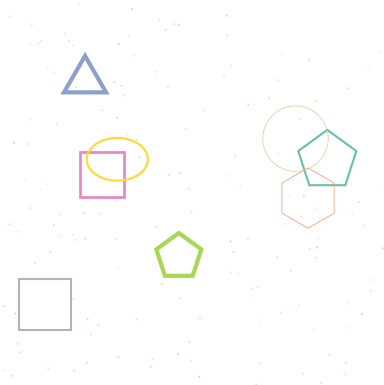[{"shape": "pentagon", "thickness": 1.5, "radius": 0.4, "center": [0.85, 0.583]}, {"shape": "hexagon", "thickness": 0.5, "radius": 0.39, "center": [0.8, 0.486]}, {"shape": "triangle", "thickness": 3, "radius": 0.32, "center": [0.221, 0.792]}, {"shape": "square", "thickness": 2, "radius": 0.29, "center": [0.264, 0.547]}, {"shape": "pentagon", "thickness": 3, "radius": 0.31, "center": [0.464, 0.333]}, {"shape": "oval", "thickness": 1.5, "radius": 0.4, "center": [0.305, 0.586]}, {"shape": "circle", "thickness": 0.5, "radius": 0.42, "center": [0.767, 0.64]}, {"shape": "square", "thickness": 1.5, "radius": 0.33, "center": [0.117, 0.208]}]